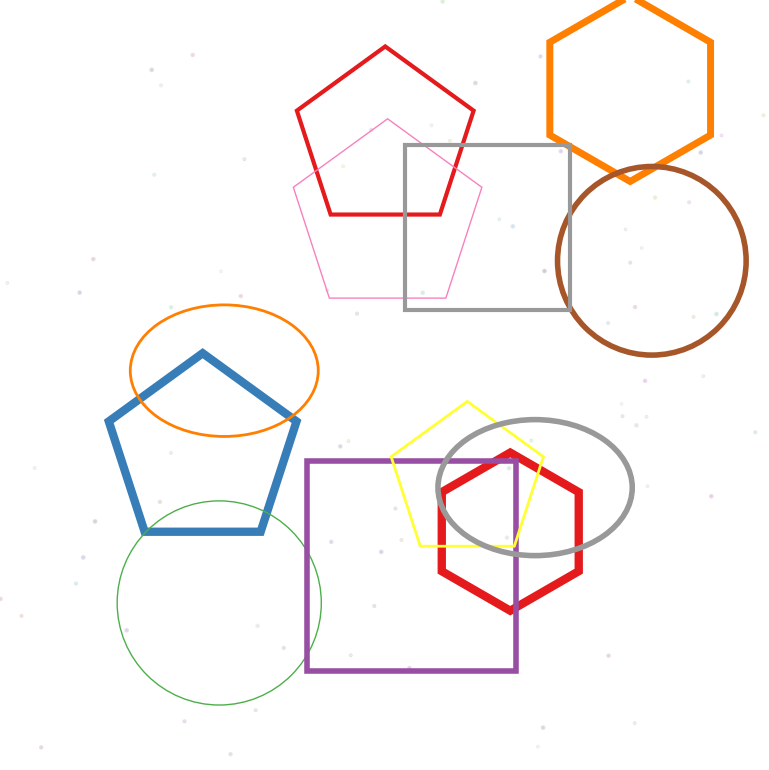[{"shape": "hexagon", "thickness": 3, "radius": 0.51, "center": [0.663, 0.31]}, {"shape": "pentagon", "thickness": 1.5, "radius": 0.6, "center": [0.5, 0.819]}, {"shape": "pentagon", "thickness": 3, "radius": 0.64, "center": [0.263, 0.413]}, {"shape": "circle", "thickness": 0.5, "radius": 0.66, "center": [0.285, 0.217]}, {"shape": "square", "thickness": 2, "radius": 0.68, "center": [0.534, 0.265]}, {"shape": "oval", "thickness": 1, "radius": 0.61, "center": [0.291, 0.519]}, {"shape": "hexagon", "thickness": 2.5, "radius": 0.6, "center": [0.818, 0.885]}, {"shape": "pentagon", "thickness": 1, "radius": 0.52, "center": [0.607, 0.375]}, {"shape": "circle", "thickness": 2, "radius": 0.61, "center": [0.847, 0.661]}, {"shape": "pentagon", "thickness": 0.5, "radius": 0.64, "center": [0.503, 0.717]}, {"shape": "oval", "thickness": 2, "radius": 0.63, "center": [0.695, 0.367]}, {"shape": "square", "thickness": 1.5, "radius": 0.54, "center": [0.634, 0.704]}]